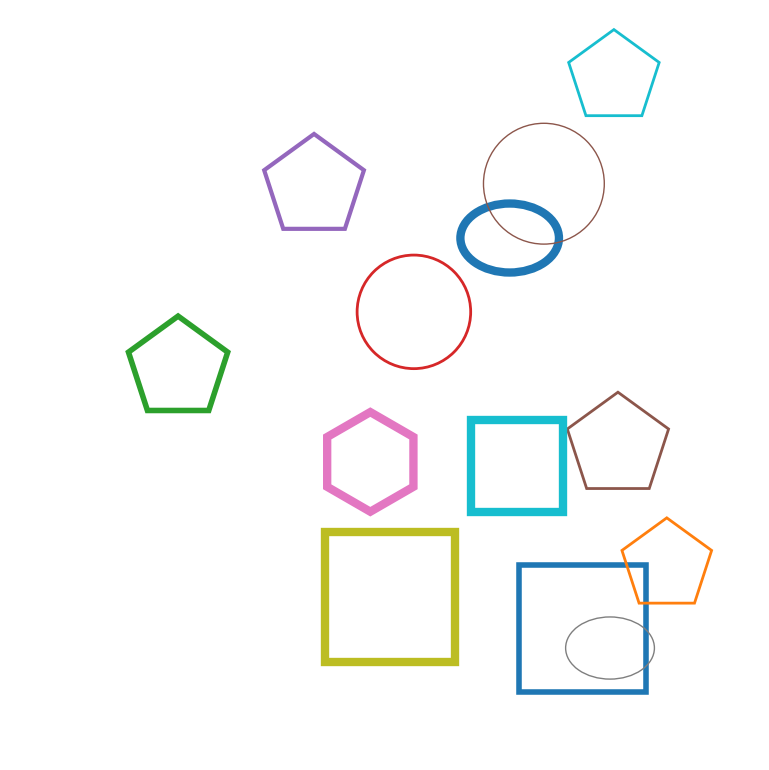[{"shape": "square", "thickness": 2, "radius": 0.41, "center": [0.756, 0.183]}, {"shape": "oval", "thickness": 3, "radius": 0.32, "center": [0.662, 0.691]}, {"shape": "pentagon", "thickness": 1, "radius": 0.31, "center": [0.866, 0.266]}, {"shape": "pentagon", "thickness": 2, "radius": 0.34, "center": [0.231, 0.522]}, {"shape": "circle", "thickness": 1, "radius": 0.37, "center": [0.538, 0.595]}, {"shape": "pentagon", "thickness": 1.5, "radius": 0.34, "center": [0.408, 0.758]}, {"shape": "pentagon", "thickness": 1, "radius": 0.35, "center": [0.803, 0.421]}, {"shape": "circle", "thickness": 0.5, "radius": 0.39, "center": [0.706, 0.761]}, {"shape": "hexagon", "thickness": 3, "radius": 0.32, "center": [0.481, 0.4]}, {"shape": "oval", "thickness": 0.5, "radius": 0.29, "center": [0.792, 0.158]}, {"shape": "square", "thickness": 3, "radius": 0.42, "center": [0.507, 0.225]}, {"shape": "pentagon", "thickness": 1, "radius": 0.31, "center": [0.797, 0.9]}, {"shape": "square", "thickness": 3, "radius": 0.3, "center": [0.671, 0.394]}]